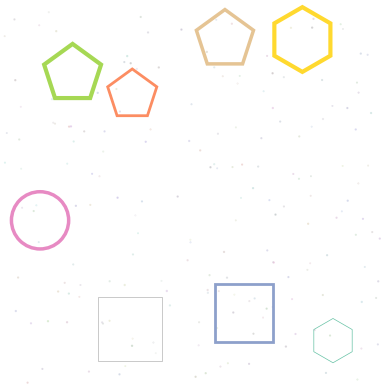[{"shape": "hexagon", "thickness": 0.5, "radius": 0.29, "center": [0.865, 0.115]}, {"shape": "pentagon", "thickness": 2, "radius": 0.34, "center": [0.344, 0.754]}, {"shape": "square", "thickness": 2, "radius": 0.38, "center": [0.634, 0.187]}, {"shape": "circle", "thickness": 2.5, "radius": 0.37, "center": [0.104, 0.428]}, {"shape": "pentagon", "thickness": 3, "radius": 0.39, "center": [0.189, 0.808]}, {"shape": "hexagon", "thickness": 3, "radius": 0.42, "center": [0.785, 0.897]}, {"shape": "pentagon", "thickness": 2.5, "radius": 0.39, "center": [0.584, 0.897]}, {"shape": "square", "thickness": 0.5, "radius": 0.42, "center": [0.337, 0.146]}]